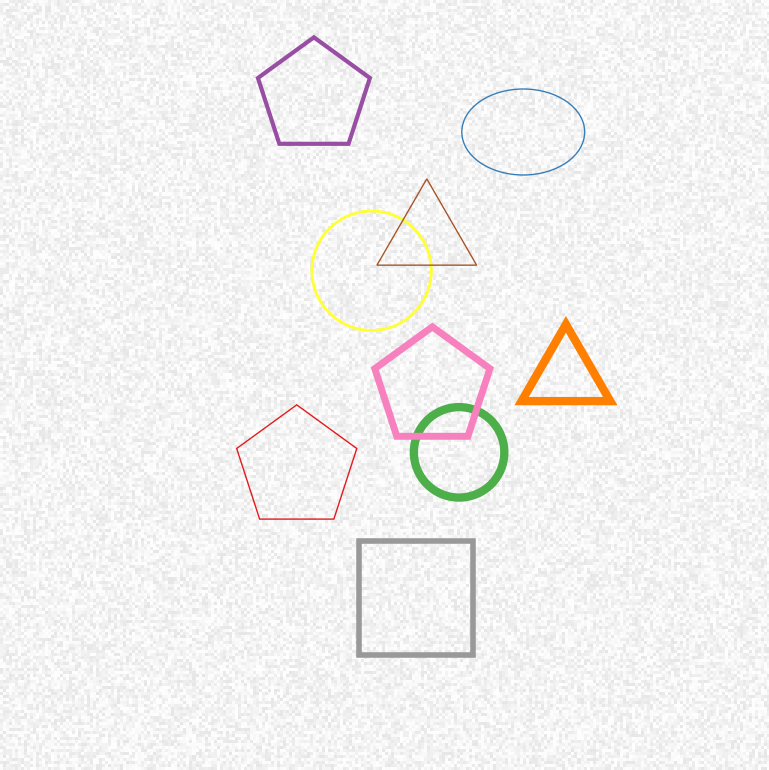[{"shape": "pentagon", "thickness": 0.5, "radius": 0.41, "center": [0.385, 0.392]}, {"shape": "oval", "thickness": 0.5, "radius": 0.4, "center": [0.68, 0.829]}, {"shape": "circle", "thickness": 3, "radius": 0.29, "center": [0.596, 0.413]}, {"shape": "pentagon", "thickness": 1.5, "radius": 0.38, "center": [0.408, 0.875]}, {"shape": "triangle", "thickness": 3, "radius": 0.33, "center": [0.735, 0.512]}, {"shape": "circle", "thickness": 1, "radius": 0.39, "center": [0.483, 0.648]}, {"shape": "triangle", "thickness": 0.5, "radius": 0.37, "center": [0.554, 0.693]}, {"shape": "pentagon", "thickness": 2.5, "radius": 0.39, "center": [0.562, 0.497]}, {"shape": "square", "thickness": 2, "radius": 0.37, "center": [0.54, 0.223]}]